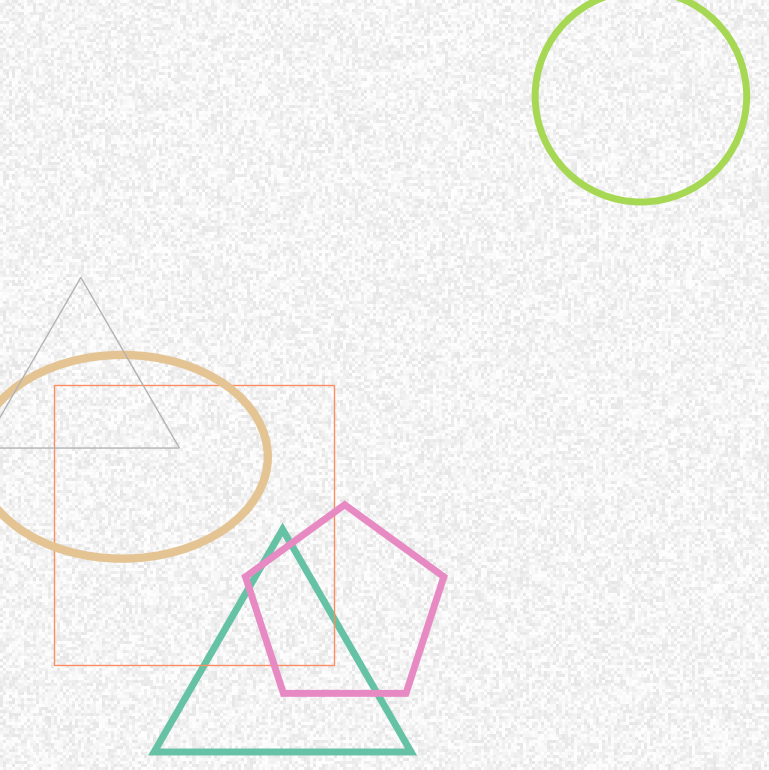[{"shape": "triangle", "thickness": 2.5, "radius": 0.96, "center": [0.367, 0.12]}, {"shape": "square", "thickness": 0.5, "radius": 0.91, "center": [0.251, 0.318]}, {"shape": "pentagon", "thickness": 2.5, "radius": 0.68, "center": [0.448, 0.209]}, {"shape": "circle", "thickness": 2.5, "radius": 0.69, "center": [0.832, 0.875]}, {"shape": "oval", "thickness": 3, "radius": 0.94, "center": [0.159, 0.407]}, {"shape": "triangle", "thickness": 0.5, "radius": 0.74, "center": [0.105, 0.492]}]